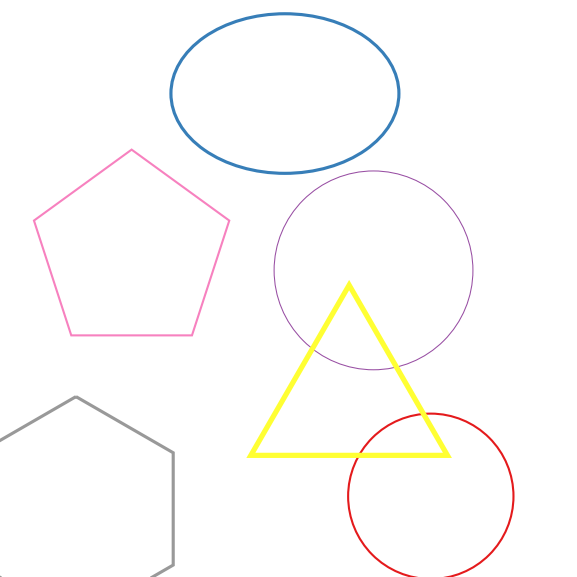[{"shape": "circle", "thickness": 1, "radius": 0.72, "center": [0.746, 0.14]}, {"shape": "oval", "thickness": 1.5, "radius": 0.99, "center": [0.493, 0.837]}, {"shape": "circle", "thickness": 0.5, "radius": 0.86, "center": [0.647, 0.531]}, {"shape": "triangle", "thickness": 2.5, "radius": 0.98, "center": [0.605, 0.309]}, {"shape": "pentagon", "thickness": 1, "radius": 0.89, "center": [0.228, 0.562]}, {"shape": "hexagon", "thickness": 1.5, "radius": 0.97, "center": [0.132, 0.118]}]